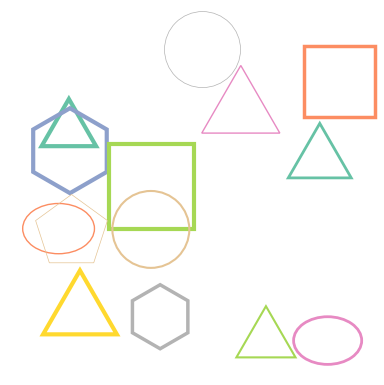[{"shape": "triangle", "thickness": 2, "radius": 0.47, "center": [0.831, 0.585]}, {"shape": "triangle", "thickness": 3, "radius": 0.41, "center": [0.179, 0.661]}, {"shape": "oval", "thickness": 1, "radius": 0.47, "center": [0.152, 0.406]}, {"shape": "square", "thickness": 2.5, "radius": 0.46, "center": [0.881, 0.788]}, {"shape": "hexagon", "thickness": 3, "radius": 0.55, "center": [0.182, 0.609]}, {"shape": "oval", "thickness": 2, "radius": 0.44, "center": [0.851, 0.115]}, {"shape": "triangle", "thickness": 1, "radius": 0.59, "center": [0.625, 0.713]}, {"shape": "square", "thickness": 3, "radius": 0.55, "center": [0.393, 0.515]}, {"shape": "triangle", "thickness": 1.5, "radius": 0.44, "center": [0.691, 0.116]}, {"shape": "triangle", "thickness": 3, "radius": 0.55, "center": [0.208, 0.187]}, {"shape": "circle", "thickness": 1.5, "radius": 0.5, "center": [0.392, 0.404]}, {"shape": "pentagon", "thickness": 0.5, "radius": 0.49, "center": [0.186, 0.397]}, {"shape": "hexagon", "thickness": 2.5, "radius": 0.42, "center": [0.416, 0.177]}, {"shape": "circle", "thickness": 0.5, "radius": 0.49, "center": [0.526, 0.871]}]